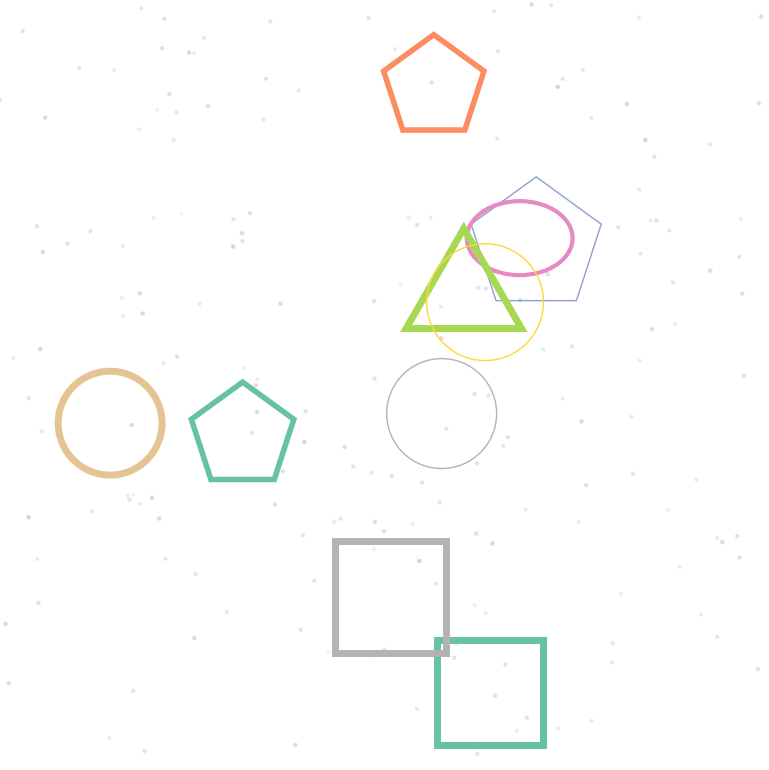[{"shape": "square", "thickness": 2.5, "radius": 0.34, "center": [0.636, 0.1]}, {"shape": "pentagon", "thickness": 2, "radius": 0.35, "center": [0.315, 0.434]}, {"shape": "pentagon", "thickness": 2, "radius": 0.34, "center": [0.563, 0.887]}, {"shape": "pentagon", "thickness": 0.5, "radius": 0.44, "center": [0.696, 0.681]}, {"shape": "oval", "thickness": 1.5, "radius": 0.34, "center": [0.675, 0.691]}, {"shape": "triangle", "thickness": 2.5, "radius": 0.43, "center": [0.602, 0.617]}, {"shape": "circle", "thickness": 0.5, "radius": 0.38, "center": [0.63, 0.608]}, {"shape": "circle", "thickness": 2.5, "radius": 0.34, "center": [0.143, 0.45]}, {"shape": "square", "thickness": 2.5, "radius": 0.36, "center": [0.507, 0.225]}, {"shape": "circle", "thickness": 0.5, "radius": 0.36, "center": [0.574, 0.463]}]